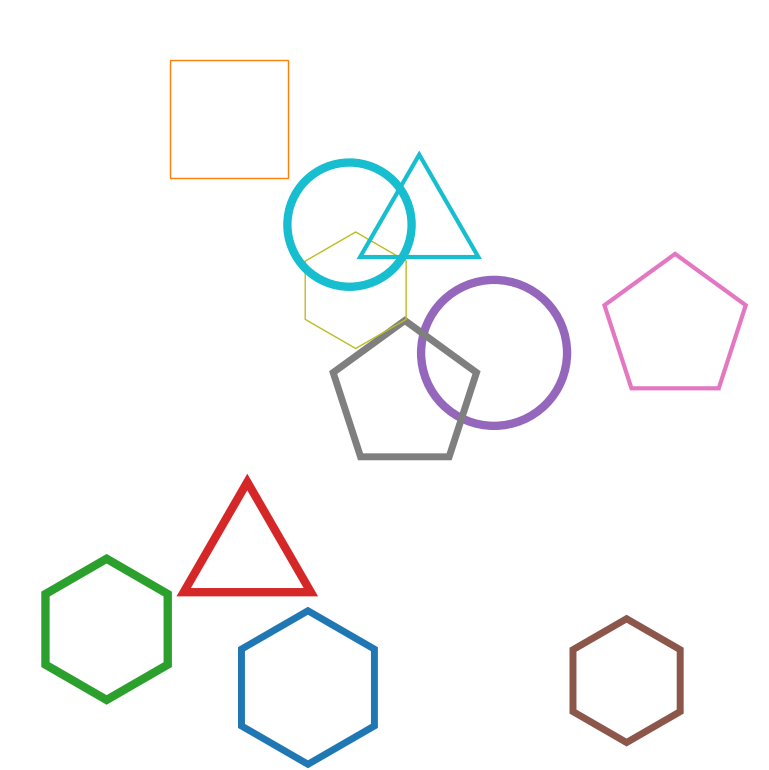[{"shape": "hexagon", "thickness": 2.5, "radius": 0.5, "center": [0.4, 0.107]}, {"shape": "square", "thickness": 0.5, "radius": 0.38, "center": [0.297, 0.845]}, {"shape": "hexagon", "thickness": 3, "radius": 0.46, "center": [0.138, 0.183]}, {"shape": "triangle", "thickness": 3, "radius": 0.48, "center": [0.321, 0.279]}, {"shape": "circle", "thickness": 3, "radius": 0.47, "center": [0.642, 0.542]}, {"shape": "hexagon", "thickness": 2.5, "radius": 0.4, "center": [0.814, 0.116]}, {"shape": "pentagon", "thickness": 1.5, "radius": 0.48, "center": [0.877, 0.574]}, {"shape": "pentagon", "thickness": 2.5, "radius": 0.49, "center": [0.526, 0.486]}, {"shape": "hexagon", "thickness": 0.5, "radius": 0.38, "center": [0.462, 0.623]}, {"shape": "circle", "thickness": 3, "radius": 0.4, "center": [0.454, 0.708]}, {"shape": "triangle", "thickness": 1.5, "radius": 0.44, "center": [0.544, 0.711]}]